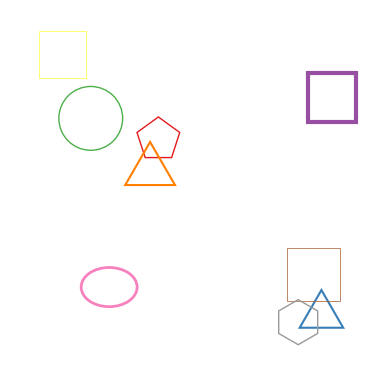[{"shape": "pentagon", "thickness": 1, "radius": 0.29, "center": [0.411, 0.638]}, {"shape": "triangle", "thickness": 1.5, "radius": 0.33, "center": [0.835, 0.181]}, {"shape": "circle", "thickness": 1, "radius": 0.41, "center": [0.236, 0.693]}, {"shape": "square", "thickness": 3, "radius": 0.31, "center": [0.863, 0.747]}, {"shape": "triangle", "thickness": 1.5, "radius": 0.37, "center": [0.39, 0.557]}, {"shape": "square", "thickness": 0.5, "radius": 0.31, "center": [0.162, 0.858]}, {"shape": "square", "thickness": 0.5, "radius": 0.35, "center": [0.814, 0.286]}, {"shape": "oval", "thickness": 2, "radius": 0.36, "center": [0.284, 0.254]}, {"shape": "hexagon", "thickness": 1, "radius": 0.29, "center": [0.775, 0.163]}]